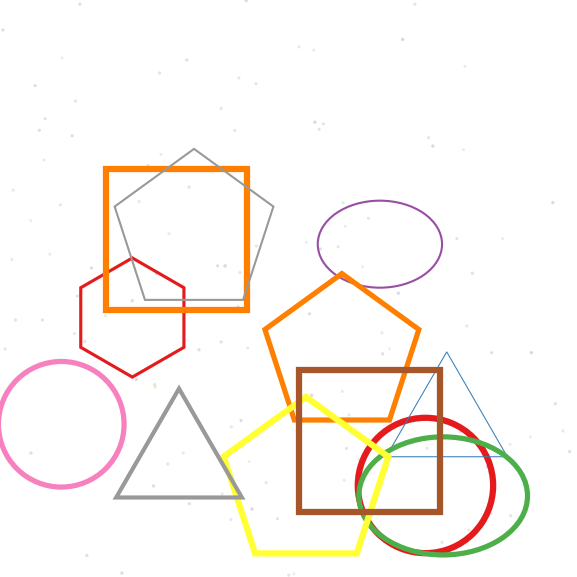[{"shape": "hexagon", "thickness": 1.5, "radius": 0.52, "center": [0.229, 0.449]}, {"shape": "circle", "thickness": 3, "radius": 0.59, "center": [0.737, 0.158]}, {"shape": "triangle", "thickness": 0.5, "radius": 0.61, "center": [0.774, 0.269]}, {"shape": "oval", "thickness": 2.5, "radius": 0.73, "center": [0.767, 0.14]}, {"shape": "oval", "thickness": 1, "radius": 0.54, "center": [0.658, 0.576]}, {"shape": "pentagon", "thickness": 2.5, "radius": 0.7, "center": [0.592, 0.385]}, {"shape": "square", "thickness": 3, "radius": 0.61, "center": [0.305, 0.584]}, {"shape": "pentagon", "thickness": 3, "radius": 0.75, "center": [0.53, 0.162]}, {"shape": "square", "thickness": 3, "radius": 0.61, "center": [0.64, 0.236]}, {"shape": "circle", "thickness": 2.5, "radius": 0.54, "center": [0.106, 0.264]}, {"shape": "triangle", "thickness": 2, "radius": 0.63, "center": [0.31, 0.201]}, {"shape": "pentagon", "thickness": 1, "radius": 0.72, "center": [0.336, 0.597]}]